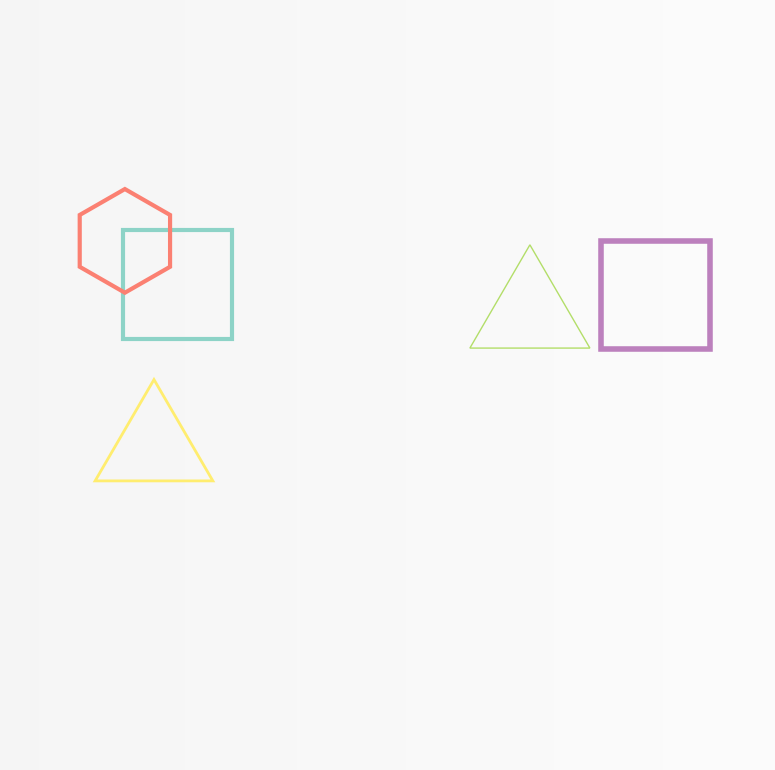[{"shape": "square", "thickness": 1.5, "radius": 0.35, "center": [0.229, 0.63]}, {"shape": "hexagon", "thickness": 1.5, "radius": 0.34, "center": [0.161, 0.687]}, {"shape": "triangle", "thickness": 0.5, "radius": 0.45, "center": [0.684, 0.593]}, {"shape": "square", "thickness": 2, "radius": 0.35, "center": [0.846, 0.617]}, {"shape": "triangle", "thickness": 1, "radius": 0.44, "center": [0.199, 0.419]}]